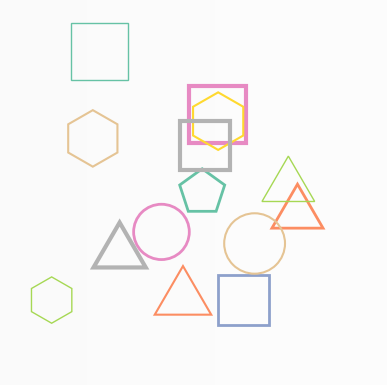[{"shape": "pentagon", "thickness": 2, "radius": 0.31, "center": [0.522, 0.501]}, {"shape": "square", "thickness": 1, "radius": 0.37, "center": [0.257, 0.866]}, {"shape": "triangle", "thickness": 1.5, "radius": 0.42, "center": [0.472, 0.225]}, {"shape": "triangle", "thickness": 2, "radius": 0.38, "center": [0.768, 0.445]}, {"shape": "square", "thickness": 2, "radius": 0.33, "center": [0.629, 0.221]}, {"shape": "square", "thickness": 3, "radius": 0.37, "center": [0.561, 0.703]}, {"shape": "circle", "thickness": 2, "radius": 0.36, "center": [0.417, 0.398]}, {"shape": "hexagon", "thickness": 1, "radius": 0.3, "center": [0.133, 0.221]}, {"shape": "triangle", "thickness": 1, "radius": 0.39, "center": [0.744, 0.516]}, {"shape": "hexagon", "thickness": 1.5, "radius": 0.37, "center": [0.563, 0.685]}, {"shape": "circle", "thickness": 1.5, "radius": 0.39, "center": [0.657, 0.368]}, {"shape": "hexagon", "thickness": 1.5, "radius": 0.37, "center": [0.24, 0.64]}, {"shape": "square", "thickness": 3, "radius": 0.32, "center": [0.529, 0.623]}, {"shape": "triangle", "thickness": 3, "radius": 0.39, "center": [0.309, 0.344]}]